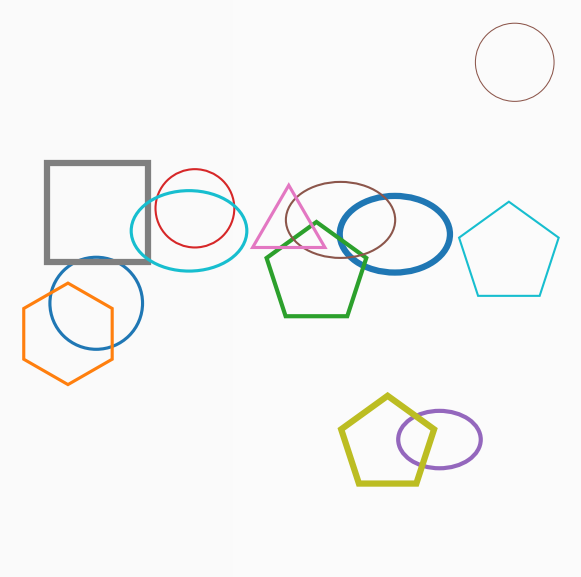[{"shape": "oval", "thickness": 3, "radius": 0.47, "center": [0.679, 0.594]}, {"shape": "circle", "thickness": 1.5, "radius": 0.4, "center": [0.166, 0.474]}, {"shape": "hexagon", "thickness": 1.5, "radius": 0.44, "center": [0.117, 0.421]}, {"shape": "pentagon", "thickness": 2, "radius": 0.45, "center": [0.544, 0.525]}, {"shape": "circle", "thickness": 1, "radius": 0.34, "center": [0.335, 0.638]}, {"shape": "oval", "thickness": 2, "radius": 0.36, "center": [0.756, 0.238]}, {"shape": "circle", "thickness": 0.5, "radius": 0.34, "center": [0.886, 0.891]}, {"shape": "oval", "thickness": 1, "radius": 0.47, "center": [0.586, 0.618]}, {"shape": "triangle", "thickness": 1.5, "radius": 0.36, "center": [0.497, 0.607]}, {"shape": "square", "thickness": 3, "radius": 0.43, "center": [0.168, 0.631]}, {"shape": "pentagon", "thickness": 3, "radius": 0.42, "center": [0.667, 0.23]}, {"shape": "pentagon", "thickness": 1, "radius": 0.45, "center": [0.875, 0.56]}, {"shape": "oval", "thickness": 1.5, "radius": 0.5, "center": [0.325, 0.599]}]